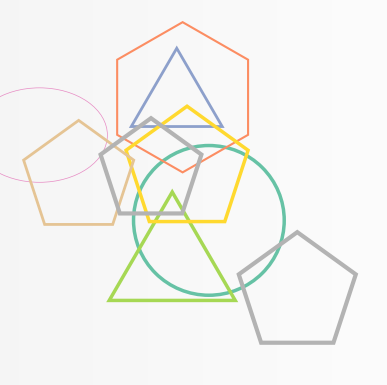[{"shape": "circle", "thickness": 2.5, "radius": 0.97, "center": [0.539, 0.428]}, {"shape": "hexagon", "thickness": 1.5, "radius": 0.98, "center": [0.471, 0.747]}, {"shape": "triangle", "thickness": 2, "radius": 0.68, "center": [0.456, 0.739]}, {"shape": "oval", "thickness": 0.5, "radius": 0.88, "center": [0.102, 0.649]}, {"shape": "triangle", "thickness": 2.5, "radius": 0.94, "center": [0.444, 0.314]}, {"shape": "pentagon", "thickness": 2.5, "radius": 0.83, "center": [0.483, 0.558]}, {"shape": "pentagon", "thickness": 2, "radius": 0.75, "center": [0.203, 0.538]}, {"shape": "pentagon", "thickness": 3, "radius": 0.79, "center": [0.767, 0.238]}, {"shape": "pentagon", "thickness": 3, "radius": 0.68, "center": [0.39, 0.556]}]